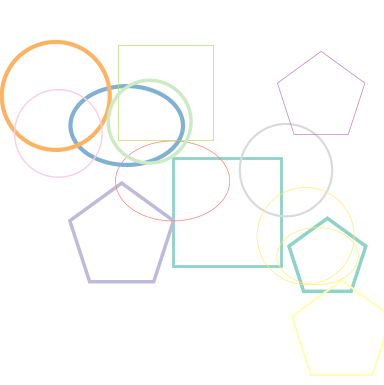[{"shape": "square", "thickness": 2, "radius": 0.7, "center": [0.589, 0.45]}, {"shape": "pentagon", "thickness": 2.5, "radius": 0.52, "center": [0.85, 0.328]}, {"shape": "pentagon", "thickness": 1.5, "radius": 0.68, "center": [0.887, 0.136]}, {"shape": "pentagon", "thickness": 2.5, "radius": 0.71, "center": [0.316, 0.383]}, {"shape": "oval", "thickness": 0.5, "radius": 0.74, "center": [0.448, 0.53]}, {"shape": "oval", "thickness": 3, "radius": 0.73, "center": [0.329, 0.674]}, {"shape": "circle", "thickness": 3, "radius": 0.7, "center": [0.145, 0.751]}, {"shape": "square", "thickness": 0.5, "radius": 0.62, "center": [0.431, 0.759]}, {"shape": "circle", "thickness": 1, "radius": 0.57, "center": [0.152, 0.653]}, {"shape": "circle", "thickness": 1.5, "radius": 0.6, "center": [0.743, 0.558]}, {"shape": "pentagon", "thickness": 0.5, "radius": 0.6, "center": [0.834, 0.747]}, {"shape": "circle", "thickness": 2.5, "radius": 0.54, "center": [0.389, 0.684]}, {"shape": "circle", "thickness": 0.5, "radius": 0.63, "center": [0.794, 0.387]}, {"shape": "oval", "thickness": 0.5, "radius": 0.53, "center": [0.825, 0.335]}]